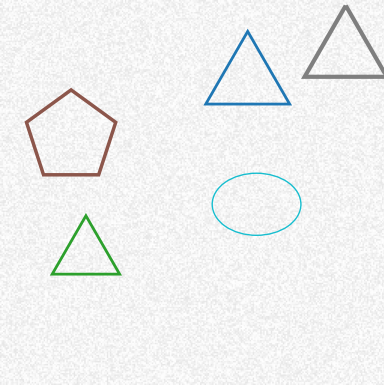[{"shape": "triangle", "thickness": 2, "radius": 0.63, "center": [0.643, 0.793]}, {"shape": "triangle", "thickness": 2, "radius": 0.51, "center": [0.223, 0.338]}, {"shape": "pentagon", "thickness": 2.5, "radius": 0.61, "center": [0.185, 0.645]}, {"shape": "triangle", "thickness": 3, "radius": 0.62, "center": [0.898, 0.862]}, {"shape": "oval", "thickness": 1, "radius": 0.58, "center": [0.666, 0.469]}]